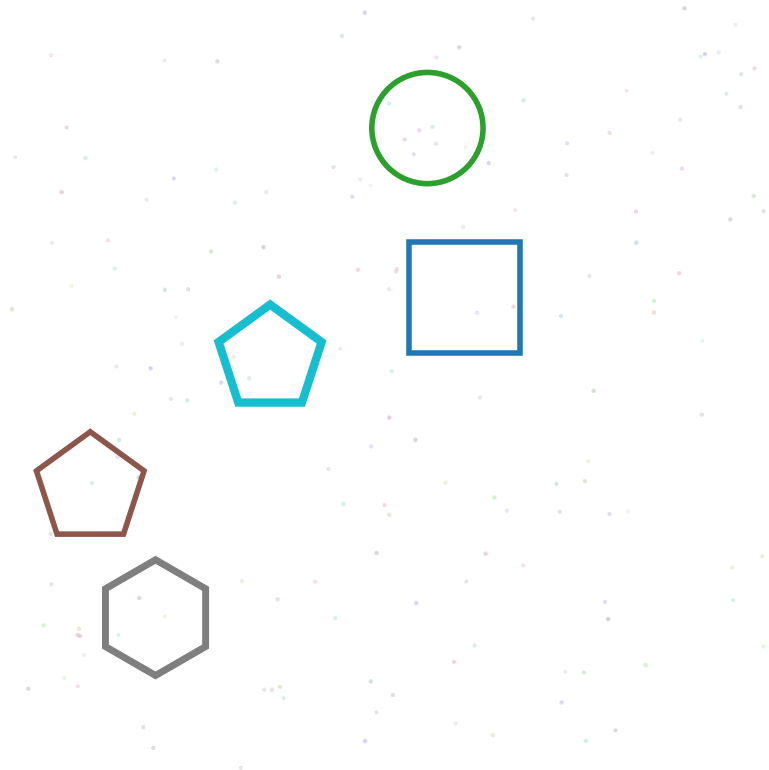[{"shape": "square", "thickness": 2, "radius": 0.36, "center": [0.603, 0.614]}, {"shape": "circle", "thickness": 2, "radius": 0.36, "center": [0.555, 0.834]}, {"shape": "pentagon", "thickness": 2, "radius": 0.37, "center": [0.117, 0.366]}, {"shape": "hexagon", "thickness": 2.5, "radius": 0.38, "center": [0.202, 0.198]}, {"shape": "pentagon", "thickness": 3, "radius": 0.35, "center": [0.351, 0.534]}]